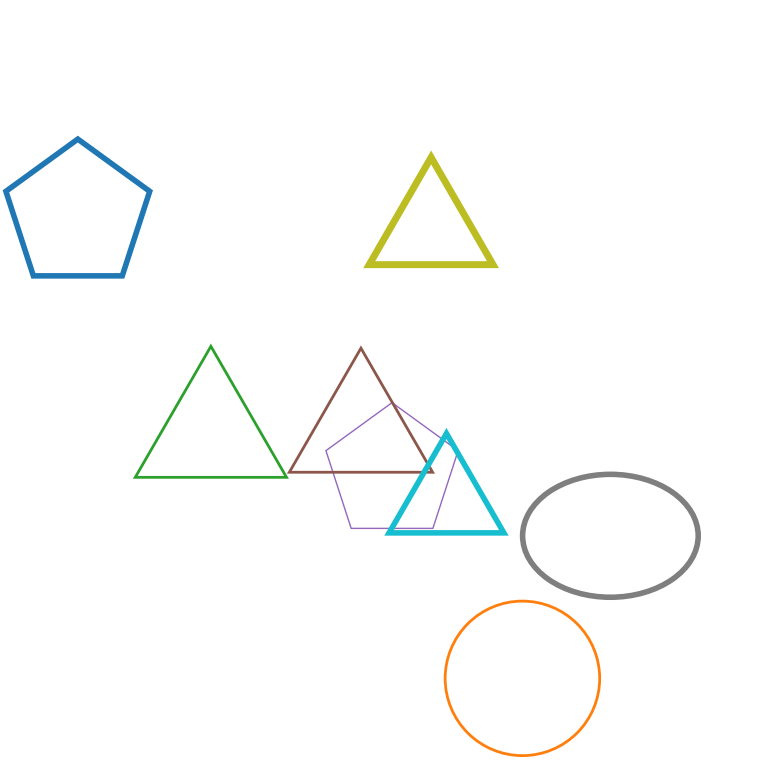[{"shape": "pentagon", "thickness": 2, "radius": 0.49, "center": [0.101, 0.721]}, {"shape": "circle", "thickness": 1, "radius": 0.5, "center": [0.678, 0.119]}, {"shape": "triangle", "thickness": 1, "radius": 0.57, "center": [0.274, 0.437]}, {"shape": "pentagon", "thickness": 0.5, "radius": 0.45, "center": [0.509, 0.387]}, {"shape": "triangle", "thickness": 1, "radius": 0.54, "center": [0.469, 0.44]}, {"shape": "oval", "thickness": 2, "radius": 0.57, "center": [0.793, 0.304]}, {"shape": "triangle", "thickness": 2.5, "radius": 0.46, "center": [0.56, 0.703]}, {"shape": "triangle", "thickness": 2, "radius": 0.43, "center": [0.58, 0.351]}]